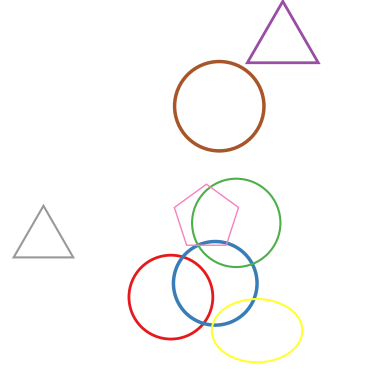[{"shape": "circle", "thickness": 2, "radius": 0.54, "center": [0.444, 0.228]}, {"shape": "circle", "thickness": 2.5, "radius": 0.54, "center": [0.559, 0.264]}, {"shape": "circle", "thickness": 1.5, "radius": 0.57, "center": [0.614, 0.421]}, {"shape": "triangle", "thickness": 2, "radius": 0.53, "center": [0.735, 0.89]}, {"shape": "oval", "thickness": 1.5, "radius": 0.59, "center": [0.668, 0.141]}, {"shape": "circle", "thickness": 2.5, "radius": 0.58, "center": [0.57, 0.724]}, {"shape": "pentagon", "thickness": 1, "radius": 0.44, "center": [0.536, 0.434]}, {"shape": "triangle", "thickness": 1.5, "radius": 0.45, "center": [0.113, 0.376]}]